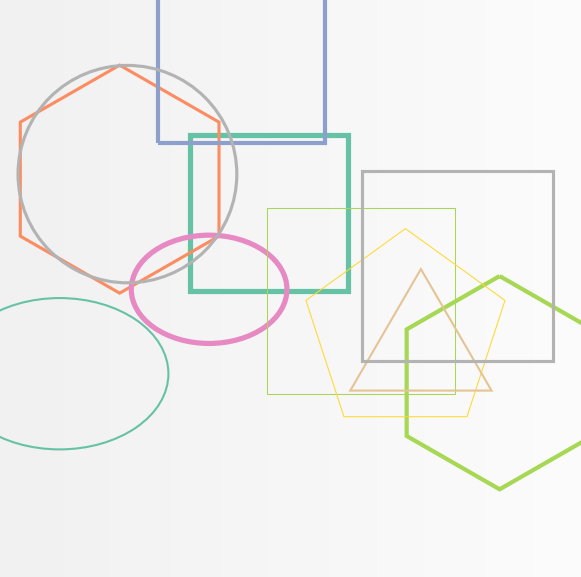[{"shape": "square", "thickness": 2.5, "radius": 0.68, "center": [0.463, 0.63]}, {"shape": "oval", "thickness": 1, "radius": 0.94, "center": [0.103, 0.352]}, {"shape": "hexagon", "thickness": 1.5, "radius": 0.99, "center": [0.206, 0.689]}, {"shape": "square", "thickness": 2, "radius": 0.72, "center": [0.415, 0.895]}, {"shape": "oval", "thickness": 2.5, "radius": 0.67, "center": [0.36, 0.498]}, {"shape": "hexagon", "thickness": 2, "radius": 0.92, "center": [0.86, 0.336]}, {"shape": "square", "thickness": 0.5, "radius": 0.81, "center": [0.621, 0.478]}, {"shape": "pentagon", "thickness": 0.5, "radius": 0.9, "center": [0.698, 0.423]}, {"shape": "triangle", "thickness": 1, "radius": 0.7, "center": [0.724, 0.393]}, {"shape": "square", "thickness": 1.5, "radius": 0.82, "center": [0.788, 0.539]}, {"shape": "circle", "thickness": 1.5, "radius": 0.94, "center": [0.219, 0.698]}]